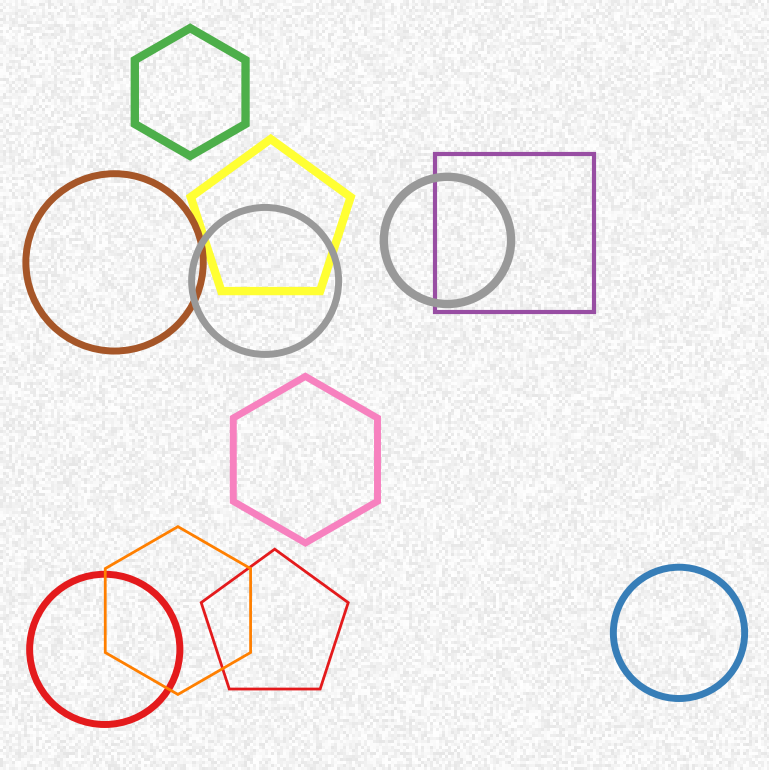[{"shape": "circle", "thickness": 2.5, "radius": 0.49, "center": [0.136, 0.157]}, {"shape": "pentagon", "thickness": 1, "radius": 0.5, "center": [0.357, 0.186]}, {"shape": "circle", "thickness": 2.5, "radius": 0.43, "center": [0.882, 0.178]}, {"shape": "hexagon", "thickness": 3, "radius": 0.42, "center": [0.247, 0.881]}, {"shape": "square", "thickness": 1.5, "radius": 0.51, "center": [0.668, 0.697]}, {"shape": "hexagon", "thickness": 1, "radius": 0.54, "center": [0.231, 0.207]}, {"shape": "pentagon", "thickness": 3, "radius": 0.55, "center": [0.352, 0.71]}, {"shape": "circle", "thickness": 2.5, "radius": 0.58, "center": [0.149, 0.659]}, {"shape": "hexagon", "thickness": 2.5, "radius": 0.54, "center": [0.397, 0.403]}, {"shape": "circle", "thickness": 2.5, "radius": 0.48, "center": [0.344, 0.635]}, {"shape": "circle", "thickness": 3, "radius": 0.41, "center": [0.581, 0.688]}]